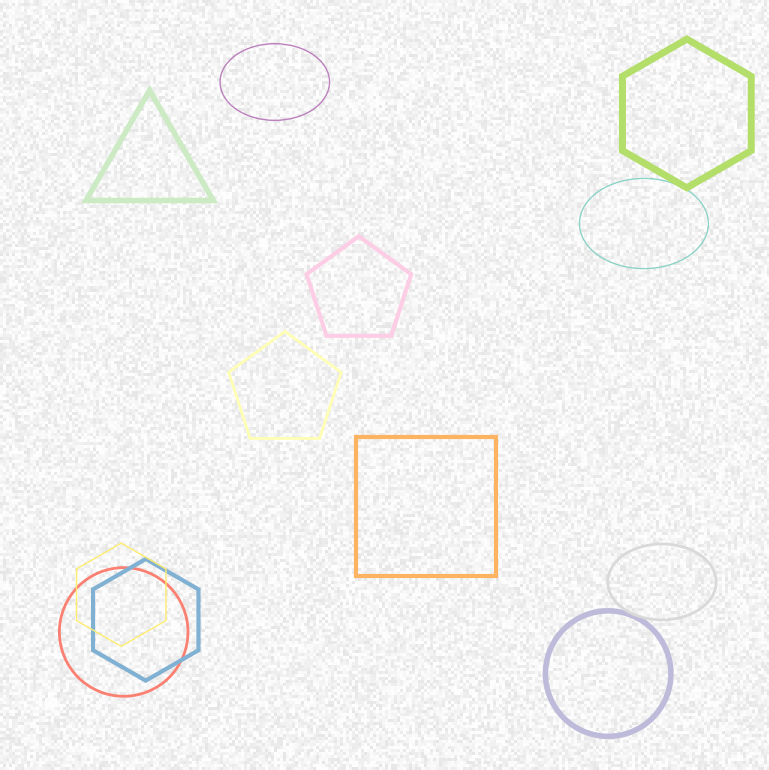[{"shape": "oval", "thickness": 0.5, "radius": 0.42, "center": [0.836, 0.71]}, {"shape": "pentagon", "thickness": 1, "radius": 0.38, "center": [0.37, 0.493]}, {"shape": "circle", "thickness": 2, "radius": 0.41, "center": [0.79, 0.125]}, {"shape": "circle", "thickness": 1, "radius": 0.42, "center": [0.161, 0.179]}, {"shape": "hexagon", "thickness": 1.5, "radius": 0.4, "center": [0.189, 0.195]}, {"shape": "square", "thickness": 1.5, "radius": 0.45, "center": [0.553, 0.342]}, {"shape": "hexagon", "thickness": 2.5, "radius": 0.48, "center": [0.892, 0.853]}, {"shape": "pentagon", "thickness": 1.5, "radius": 0.36, "center": [0.466, 0.622]}, {"shape": "oval", "thickness": 1, "radius": 0.35, "center": [0.86, 0.244]}, {"shape": "oval", "thickness": 0.5, "radius": 0.36, "center": [0.357, 0.893]}, {"shape": "triangle", "thickness": 2, "radius": 0.48, "center": [0.194, 0.787]}, {"shape": "hexagon", "thickness": 0.5, "radius": 0.34, "center": [0.157, 0.228]}]